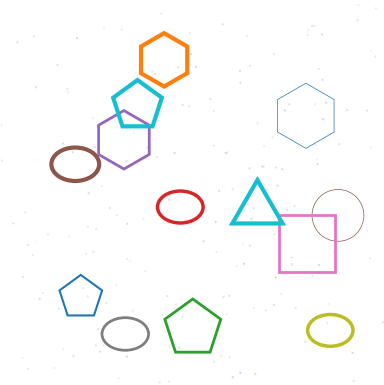[{"shape": "hexagon", "thickness": 0.5, "radius": 0.42, "center": [0.794, 0.699]}, {"shape": "pentagon", "thickness": 1.5, "radius": 0.29, "center": [0.21, 0.228]}, {"shape": "hexagon", "thickness": 3, "radius": 0.35, "center": [0.426, 0.845]}, {"shape": "pentagon", "thickness": 2, "radius": 0.38, "center": [0.501, 0.147]}, {"shape": "oval", "thickness": 2.5, "radius": 0.3, "center": [0.468, 0.462]}, {"shape": "hexagon", "thickness": 2, "radius": 0.38, "center": [0.322, 0.637]}, {"shape": "circle", "thickness": 0.5, "radius": 0.34, "center": [0.878, 0.441]}, {"shape": "oval", "thickness": 3, "radius": 0.31, "center": [0.196, 0.573]}, {"shape": "square", "thickness": 2, "radius": 0.37, "center": [0.797, 0.367]}, {"shape": "oval", "thickness": 2, "radius": 0.3, "center": [0.325, 0.133]}, {"shape": "oval", "thickness": 2.5, "radius": 0.29, "center": [0.858, 0.142]}, {"shape": "triangle", "thickness": 3, "radius": 0.38, "center": [0.669, 0.457]}, {"shape": "pentagon", "thickness": 3, "radius": 0.33, "center": [0.357, 0.726]}]